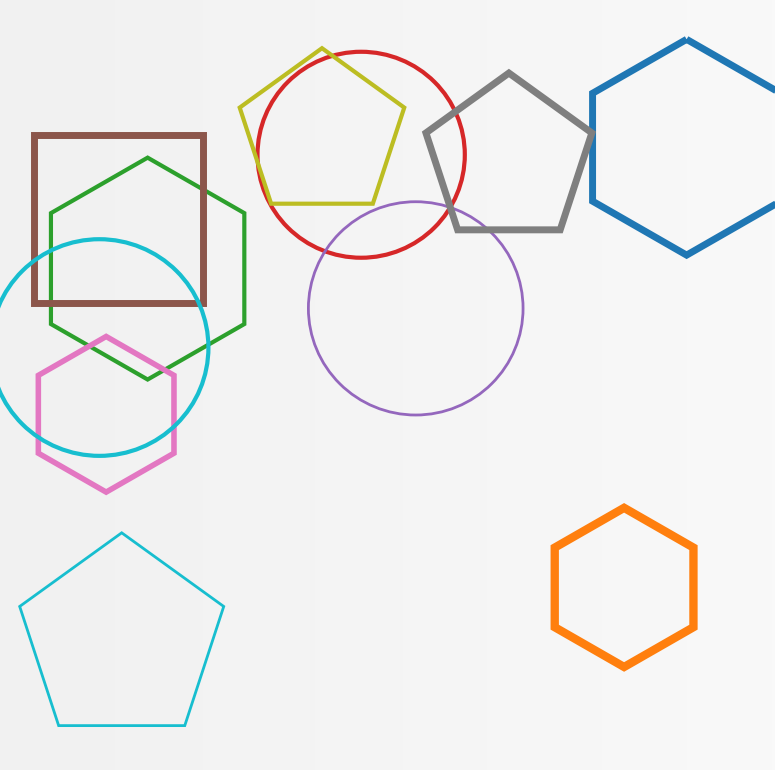[{"shape": "hexagon", "thickness": 2.5, "radius": 0.7, "center": [0.886, 0.809]}, {"shape": "hexagon", "thickness": 3, "radius": 0.52, "center": [0.805, 0.237]}, {"shape": "hexagon", "thickness": 1.5, "radius": 0.72, "center": [0.19, 0.651]}, {"shape": "circle", "thickness": 1.5, "radius": 0.67, "center": [0.466, 0.799]}, {"shape": "circle", "thickness": 1, "radius": 0.69, "center": [0.536, 0.6]}, {"shape": "square", "thickness": 2.5, "radius": 0.54, "center": [0.153, 0.715]}, {"shape": "hexagon", "thickness": 2, "radius": 0.51, "center": [0.137, 0.462]}, {"shape": "pentagon", "thickness": 2.5, "radius": 0.56, "center": [0.657, 0.793]}, {"shape": "pentagon", "thickness": 1.5, "radius": 0.56, "center": [0.415, 0.826]}, {"shape": "circle", "thickness": 1.5, "radius": 0.7, "center": [0.128, 0.549]}, {"shape": "pentagon", "thickness": 1, "radius": 0.69, "center": [0.157, 0.17]}]